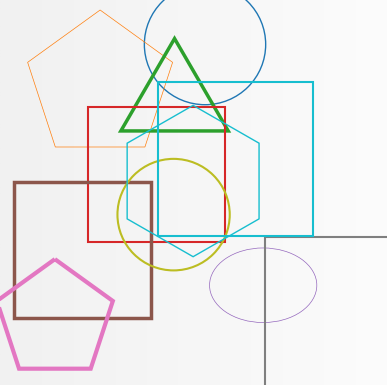[{"shape": "circle", "thickness": 1, "radius": 0.78, "center": [0.529, 0.885]}, {"shape": "pentagon", "thickness": 0.5, "radius": 0.98, "center": [0.258, 0.777]}, {"shape": "triangle", "thickness": 2.5, "radius": 0.8, "center": [0.45, 0.74]}, {"shape": "square", "thickness": 1.5, "radius": 0.88, "center": [0.404, 0.547]}, {"shape": "oval", "thickness": 0.5, "radius": 0.69, "center": [0.679, 0.259]}, {"shape": "square", "thickness": 2.5, "radius": 0.88, "center": [0.213, 0.35]}, {"shape": "pentagon", "thickness": 3, "radius": 0.79, "center": [0.142, 0.17]}, {"shape": "square", "thickness": 1.5, "radius": 0.99, "center": [0.882, 0.187]}, {"shape": "circle", "thickness": 1.5, "radius": 0.72, "center": [0.448, 0.443]}, {"shape": "hexagon", "thickness": 1, "radius": 0.98, "center": [0.498, 0.53]}, {"shape": "square", "thickness": 1.5, "radius": 1.0, "center": [0.607, 0.586]}]